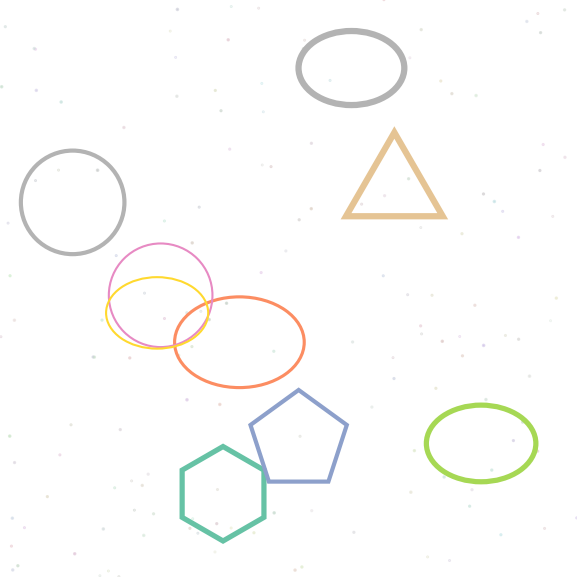[{"shape": "hexagon", "thickness": 2.5, "radius": 0.41, "center": [0.386, 0.144]}, {"shape": "oval", "thickness": 1.5, "radius": 0.56, "center": [0.415, 0.407]}, {"shape": "pentagon", "thickness": 2, "radius": 0.44, "center": [0.517, 0.236]}, {"shape": "circle", "thickness": 1, "radius": 0.45, "center": [0.278, 0.488]}, {"shape": "oval", "thickness": 2.5, "radius": 0.47, "center": [0.833, 0.231]}, {"shape": "oval", "thickness": 1, "radius": 0.44, "center": [0.272, 0.457]}, {"shape": "triangle", "thickness": 3, "radius": 0.48, "center": [0.683, 0.673]}, {"shape": "oval", "thickness": 3, "radius": 0.46, "center": [0.609, 0.881]}, {"shape": "circle", "thickness": 2, "radius": 0.45, "center": [0.126, 0.649]}]